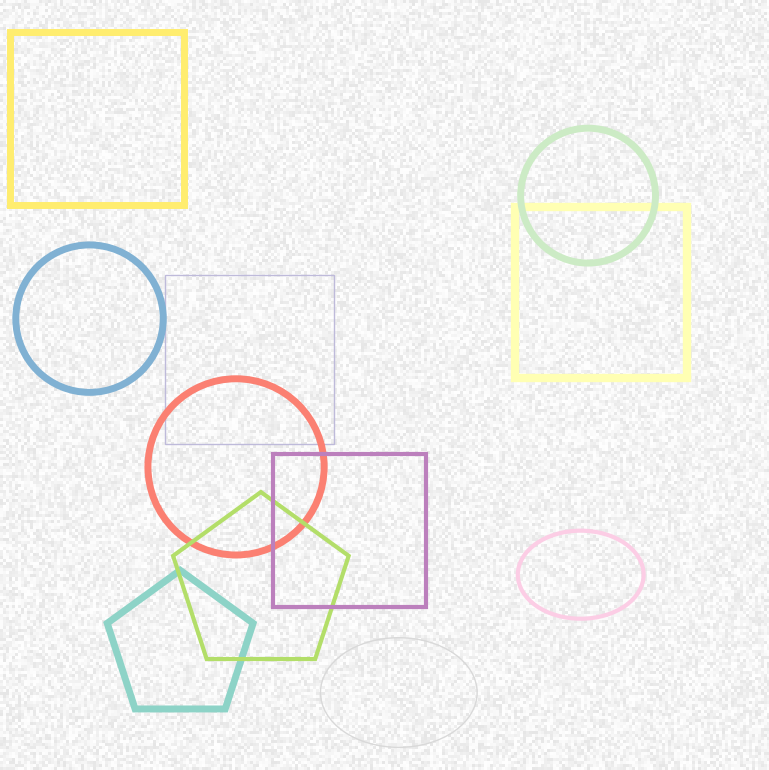[{"shape": "pentagon", "thickness": 2.5, "radius": 0.5, "center": [0.234, 0.16]}, {"shape": "square", "thickness": 3, "radius": 0.56, "center": [0.78, 0.62]}, {"shape": "square", "thickness": 0.5, "radius": 0.55, "center": [0.324, 0.533]}, {"shape": "circle", "thickness": 2.5, "radius": 0.57, "center": [0.307, 0.394]}, {"shape": "circle", "thickness": 2.5, "radius": 0.48, "center": [0.116, 0.586]}, {"shape": "pentagon", "thickness": 1.5, "radius": 0.6, "center": [0.339, 0.241]}, {"shape": "oval", "thickness": 1.5, "radius": 0.41, "center": [0.754, 0.254]}, {"shape": "oval", "thickness": 0.5, "radius": 0.51, "center": [0.518, 0.101]}, {"shape": "square", "thickness": 1.5, "radius": 0.5, "center": [0.454, 0.31]}, {"shape": "circle", "thickness": 2.5, "radius": 0.44, "center": [0.764, 0.746]}, {"shape": "square", "thickness": 2.5, "radius": 0.56, "center": [0.126, 0.846]}]